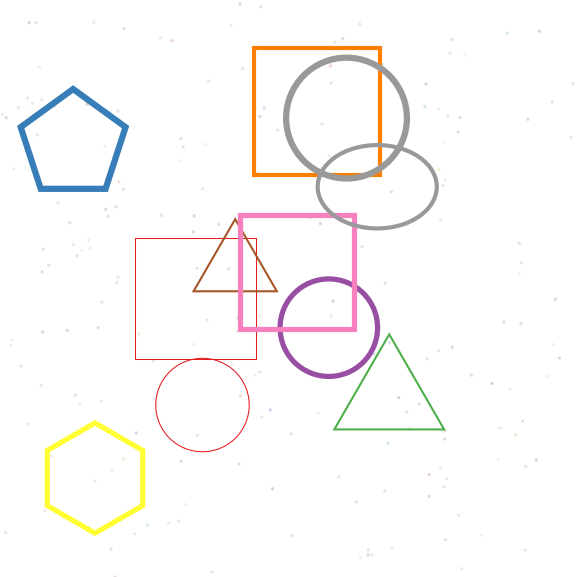[{"shape": "square", "thickness": 0.5, "radius": 0.52, "center": [0.338, 0.482]}, {"shape": "circle", "thickness": 0.5, "radius": 0.4, "center": [0.351, 0.298]}, {"shape": "pentagon", "thickness": 3, "radius": 0.48, "center": [0.127, 0.749]}, {"shape": "triangle", "thickness": 1, "radius": 0.55, "center": [0.674, 0.31]}, {"shape": "circle", "thickness": 2.5, "radius": 0.42, "center": [0.569, 0.432]}, {"shape": "square", "thickness": 2, "radius": 0.55, "center": [0.549, 0.806]}, {"shape": "hexagon", "thickness": 2.5, "radius": 0.48, "center": [0.165, 0.171]}, {"shape": "triangle", "thickness": 1, "radius": 0.42, "center": [0.407, 0.536]}, {"shape": "square", "thickness": 2.5, "radius": 0.49, "center": [0.515, 0.527]}, {"shape": "circle", "thickness": 3, "radius": 0.52, "center": [0.6, 0.795]}, {"shape": "oval", "thickness": 2, "radius": 0.52, "center": [0.653, 0.676]}]